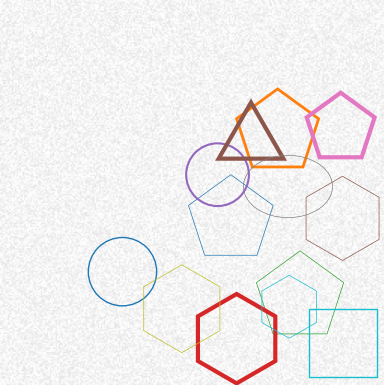[{"shape": "pentagon", "thickness": 0.5, "radius": 0.58, "center": [0.6, 0.431]}, {"shape": "circle", "thickness": 1, "radius": 0.44, "center": [0.318, 0.294]}, {"shape": "pentagon", "thickness": 2, "radius": 0.56, "center": [0.721, 0.657]}, {"shape": "pentagon", "thickness": 0.5, "radius": 0.6, "center": [0.779, 0.229]}, {"shape": "hexagon", "thickness": 3, "radius": 0.58, "center": [0.615, 0.12]}, {"shape": "circle", "thickness": 1.5, "radius": 0.41, "center": [0.565, 0.546]}, {"shape": "triangle", "thickness": 3, "radius": 0.49, "center": [0.652, 0.636]}, {"shape": "hexagon", "thickness": 0.5, "radius": 0.55, "center": [0.89, 0.433]}, {"shape": "pentagon", "thickness": 3, "radius": 0.46, "center": [0.885, 0.666]}, {"shape": "oval", "thickness": 0.5, "radius": 0.58, "center": [0.748, 0.516]}, {"shape": "hexagon", "thickness": 0.5, "radius": 0.57, "center": [0.472, 0.198]}, {"shape": "square", "thickness": 1, "radius": 0.44, "center": [0.891, 0.108]}, {"shape": "hexagon", "thickness": 0.5, "radius": 0.41, "center": [0.751, 0.203]}]